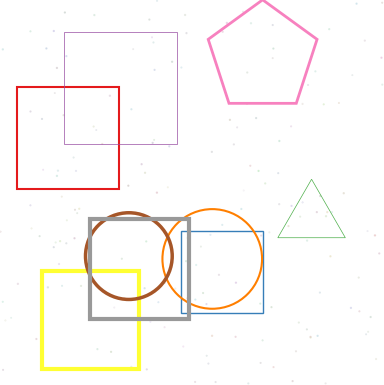[{"shape": "square", "thickness": 1.5, "radius": 0.66, "center": [0.176, 0.642]}, {"shape": "square", "thickness": 1, "radius": 0.53, "center": [0.576, 0.294]}, {"shape": "triangle", "thickness": 0.5, "radius": 0.51, "center": [0.809, 0.433]}, {"shape": "square", "thickness": 0.5, "radius": 0.73, "center": [0.313, 0.772]}, {"shape": "circle", "thickness": 1.5, "radius": 0.65, "center": [0.551, 0.327]}, {"shape": "square", "thickness": 3, "radius": 0.64, "center": [0.235, 0.169]}, {"shape": "circle", "thickness": 2.5, "radius": 0.56, "center": [0.335, 0.335]}, {"shape": "pentagon", "thickness": 2, "radius": 0.74, "center": [0.682, 0.852]}, {"shape": "square", "thickness": 3, "radius": 0.64, "center": [0.363, 0.301]}]